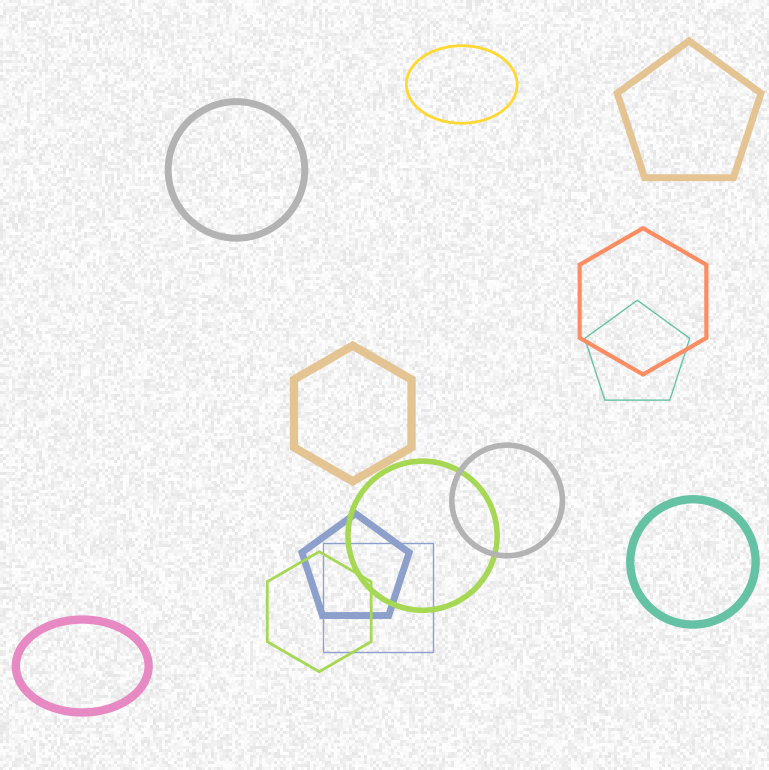[{"shape": "circle", "thickness": 3, "radius": 0.41, "center": [0.9, 0.27]}, {"shape": "pentagon", "thickness": 0.5, "radius": 0.36, "center": [0.828, 0.538]}, {"shape": "hexagon", "thickness": 1.5, "radius": 0.47, "center": [0.835, 0.609]}, {"shape": "pentagon", "thickness": 2.5, "radius": 0.37, "center": [0.462, 0.26]}, {"shape": "square", "thickness": 0.5, "radius": 0.35, "center": [0.491, 0.224]}, {"shape": "oval", "thickness": 3, "radius": 0.43, "center": [0.107, 0.135]}, {"shape": "circle", "thickness": 2, "radius": 0.48, "center": [0.549, 0.304]}, {"shape": "hexagon", "thickness": 1, "radius": 0.39, "center": [0.415, 0.206]}, {"shape": "oval", "thickness": 1, "radius": 0.36, "center": [0.6, 0.89]}, {"shape": "hexagon", "thickness": 3, "radius": 0.44, "center": [0.458, 0.463]}, {"shape": "pentagon", "thickness": 2.5, "radius": 0.49, "center": [0.895, 0.849]}, {"shape": "circle", "thickness": 2.5, "radius": 0.44, "center": [0.307, 0.779]}, {"shape": "circle", "thickness": 2, "radius": 0.36, "center": [0.659, 0.35]}]